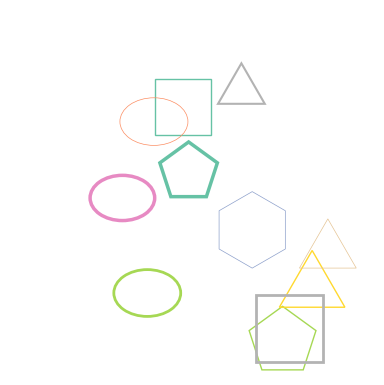[{"shape": "square", "thickness": 1, "radius": 0.36, "center": [0.476, 0.723]}, {"shape": "pentagon", "thickness": 2.5, "radius": 0.39, "center": [0.49, 0.553]}, {"shape": "oval", "thickness": 0.5, "radius": 0.44, "center": [0.4, 0.684]}, {"shape": "hexagon", "thickness": 0.5, "radius": 0.5, "center": [0.655, 0.403]}, {"shape": "oval", "thickness": 2.5, "radius": 0.42, "center": [0.318, 0.486]}, {"shape": "pentagon", "thickness": 1, "radius": 0.46, "center": [0.734, 0.113]}, {"shape": "oval", "thickness": 2, "radius": 0.43, "center": [0.383, 0.239]}, {"shape": "triangle", "thickness": 1, "radius": 0.49, "center": [0.811, 0.251]}, {"shape": "triangle", "thickness": 0.5, "radius": 0.43, "center": [0.852, 0.346]}, {"shape": "square", "thickness": 2, "radius": 0.44, "center": [0.752, 0.147]}, {"shape": "triangle", "thickness": 1.5, "radius": 0.35, "center": [0.627, 0.765]}]